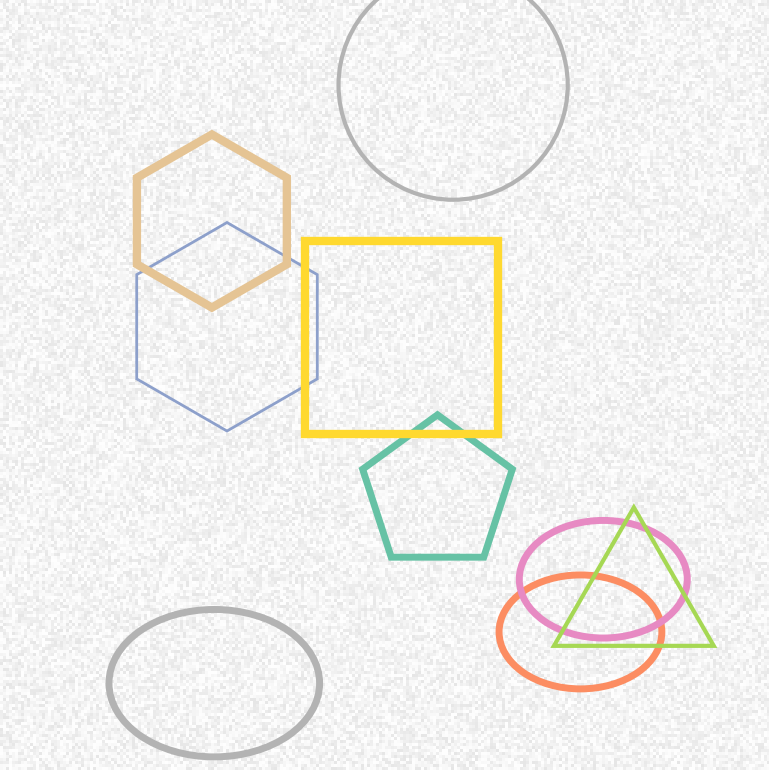[{"shape": "pentagon", "thickness": 2.5, "radius": 0.51, "center": [0.568, 0.359]}, {"shape": "oval", "thickness": 2.5, "radius": 0.53, "center": [0.754, 0.179]}, {"shape": "hexagon", "thickness": 1, "radius": 0.68, "center": [0.295, 0.576]}, {"shape": "oval", "thickness": 2.5, "radius": 0.55, "center": [0.783, 0.248]}, {"shape": "triangle", "thickness": 1.5, "radius": 0.6, "center": [0.823, 0.221]}, {"shape": "square", "thickness": 3, "radius": 0.63, "center": [0.522, 0.562]}, {"shape": "hexagon", "thickness": 3, "radius": 0.56, "center": [0.275, 0.713]}, {"shape": "oval", "thickness": 2.5, "radius": 0.68, "center": [0.278, 0.113]}, {"shape": "circle", "thickness": 1.5, "radius": 0.74, "center": [0.588, 0.889]}]